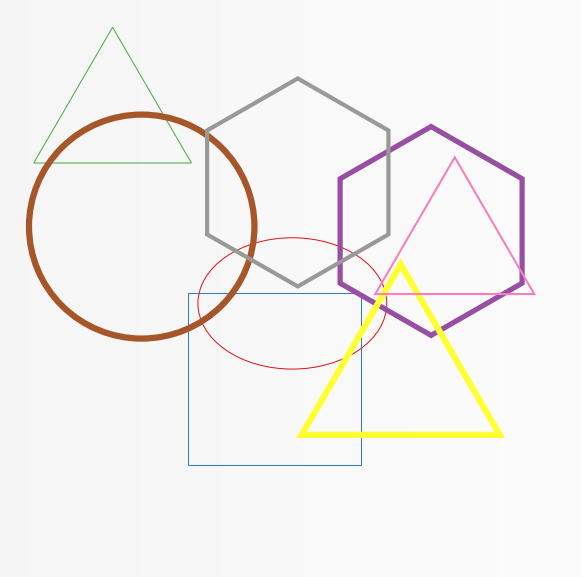[{"shape": "oval", "thickness": 0.5, "radius": 0.81, "center": [0.503, 0.474]}, {"shape": "square", "thickness": 0.5, "radius": 0.74, "center": [0.472, 0.344]}, {"shape": "triangle", "thickness": 0.5, "radius": 0.78, "center": [0.194, 0.795]}, {"shape": "hexagon", "thickness": 2.5, "radius": 0.9, "center": [0.742, 0.599]}, {"shape": "triangle", "thickness": 3, "radius": 0.98, "center": [0.689, 0.344]}, {"shape": "circle", "thickness": 3, "radius": 0.97, "center": [0.244, 0.607]}, {"shape": "triangle", "thickness": 1, "radius": 0.79, "center": [0.782, 0.569]}, {"shape": "hexagon", "thickness": 2, "radius": 0.9, "center": [0.512, 0.683]}]